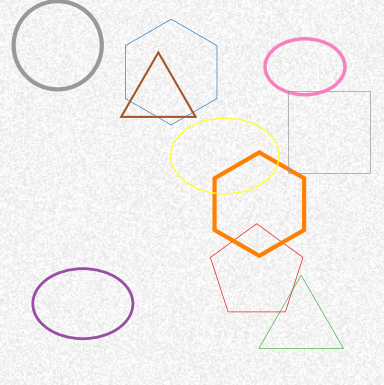[{"shape": "pentagon", "thickness": 0.5, "radius": 0.63, "center": [0.667, 0.292]}, {"shape": "hexagon", "thickness": 0.5, "radius": 0.69, "center": [0.445, 0.813]}, {"shape": "triangle", "thickness": 0.5, "radius": 0.64, "center": [0.782, 0.158]}, {"shape": "oval", "thickness": 2, "radius": 0.65, "center": [0.215, 0.211]}, {"shape": "hexagon", "thickness": 3, "radius": 0.67, "center": [0.674, 0.47]}, {"shape": "oval", "thickness": 1, "radius": 0.7, "center": [0.584, 0.595]}, {"shape": "triangle", "thickness": 1.5, "radius": 0.56, "center": [0.411, 0.752]}, {"shape": "oval", "thickness": 2.5, "radius": 0.52, "center": [0.792, 0.827]}, {"shape": "circle", "thickness": 3, "radius": 0.57, "center": [0.15, 0.882]}, {"shape": "square", "thickness": 0.5, "radius": 0.53, "center": [0.854, 0.657]}]